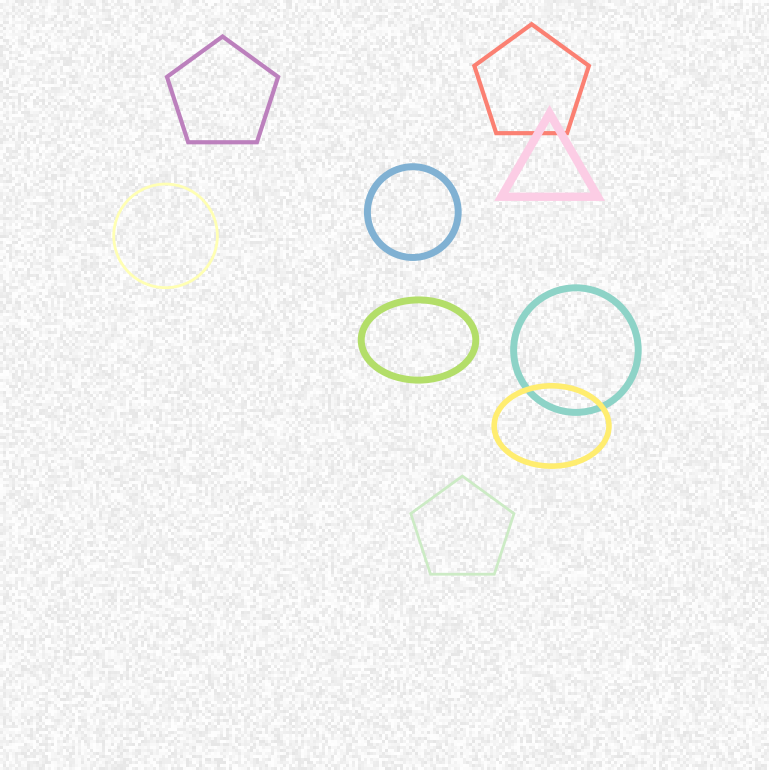[{"shape": "circle", "thickness": 2.5, "radius": 0.4, "center": [0.748, 0.545]}, {"shape": "circle", "thickness": 1, "radius": 0.34, "center": [0.215, 0.694]}, {"shape": "pentagon", "thickness": 1.5, "radius": 0.39, "center": [0.69, 0.89]}, {"shape": "circle", "thickness": 2.5, "radius": 0.29, "center": [0.536, 0.725]}, {"shape": "oval", "thickness": 2.5, "radius": 0.37, "center": [0.544, 0.558]}, {"shape": "triangle", "thickness": 3, "radius": 0.36, "center": [0.714, 0.781]}, {"shape": "pentagon", "thickness": 1.5, "radius": 0.38, "center": [0.289, 0.877]}, {"shape": "pentagon", "thickness": 1, "radius": 0.35, "center": [0.6, 0.311]}, {"shape": "oval", "thickness": 2, "radius": 0.37, "center": [0.716, 0.447]}]